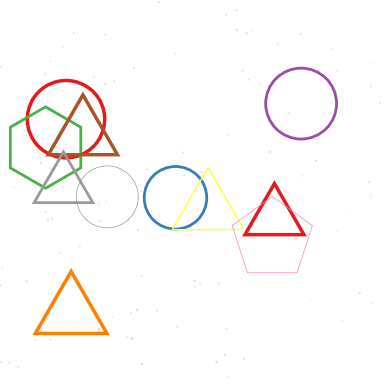[{"shape": "circle", "thickness": 2.5, "radius": 0.5, "center": [0.171, 0.69]}, {"shape": "triangle", "thickness": 2.5, "radius": 0.44, "center": [0.713, 0.435]}, {"shape": "circle", "thickness": 2, "radius": 0.41, "center": [0.456, 0.486]}, {"shape": "hexagon", "thickness": 2, "radius": 0.53, "center": [0.118, 0.617]}, {"shape": "circle", "thickness": 2, "radius": 0.46, "center": [0.782, 0.731]}, {"shape": "triangle", "thickness": 2.5, "radius": 0.54, "center": [0.185, 0.188]}, {"shape": "triangle", "thickness": 1, "radius": 0.54, "center": [0.541, 0.457]}, {"shape": "triangle", "thickness": 2.5, "radius": 0.52, "center": [0.215, 0.65]}, {"shape": "pentagon", "thickness": 0.5, "radius": 0.55, "center": [0.707, 0.38]}, {"shape": "circle", "thickness": 0.5, "radius": 0.4, "center": [0.279, 0.489]}, {"shape": "triangle", "thickness": 2, "radius": 0.44, "center": [0.165, 0.518]}]